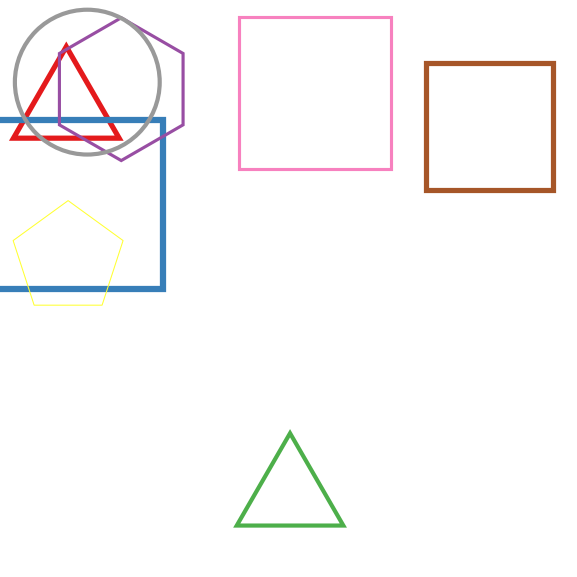[{"shape": "triangle", "thickness": 2.5, "radius": 0.53, "center": [0.115, 0.813]}, {"shape": "square", "thickness": 3, "radius": 0.73, "center": [0.136, 0.645]}, {"shape": "triangle", "thickness": 2, "radius": 0.53, "center": [0.502, 0.142]}, {"shape": "hexagon", "thickness": 1.5, "radius": 0.62, "center": [0.21, 0.845]}, {"shape": "pentagon", "thickness": 0.5, "radius": 0.5, "center": [0.118, 0.552]}, {"shape": "square", "thickness": 2.5, "radius": 0.55, "center": [0.848, 0.78]}, {"shape": "square", "thickness": 1.5, "radius": 0.66, "center": [0.545, 0.837]}, {"shape": "circle", "thickness": 2, "radius": 0.63, "center": [0.151, 0.857]}]